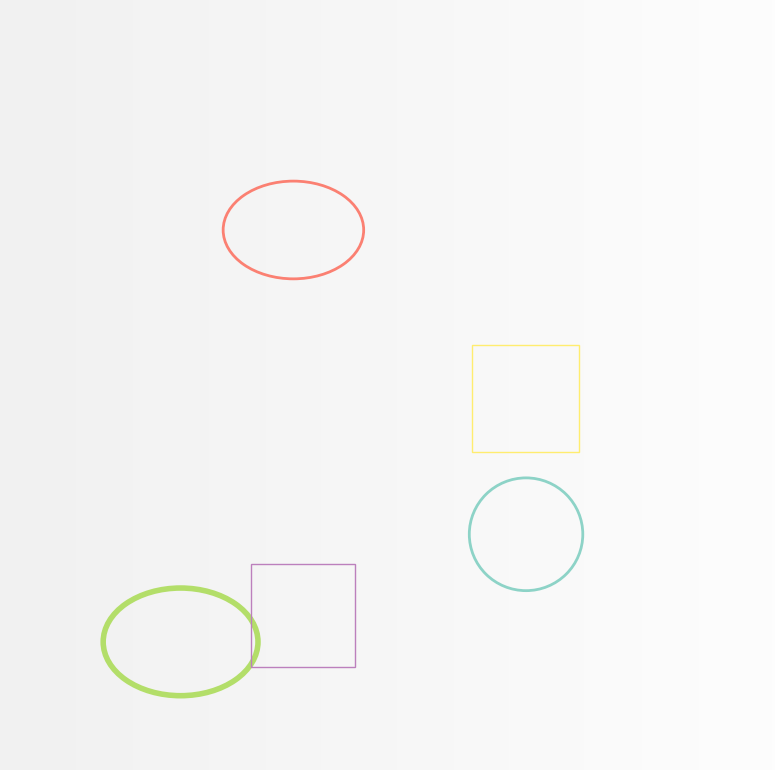[{"shape": "circle", "thickness": 1, "radius": 0.37, "center": [0.679, 0.306]}, {"shape": "oval", "thickness": 1, "radius": 0.45, "center": [0.379, 0.701]}, {"shape": "oval", "thickness": 2, "radius": 0.5, "center": [0.233, 0.166]}, {"shape": "square", "thickness": 0.5, "radius": 0.34, "center": [0.39, 0.201]}, {"shape": "square", "thickness": 0.5, "radius": 0.35, "center": [0.678, 0.483]}]